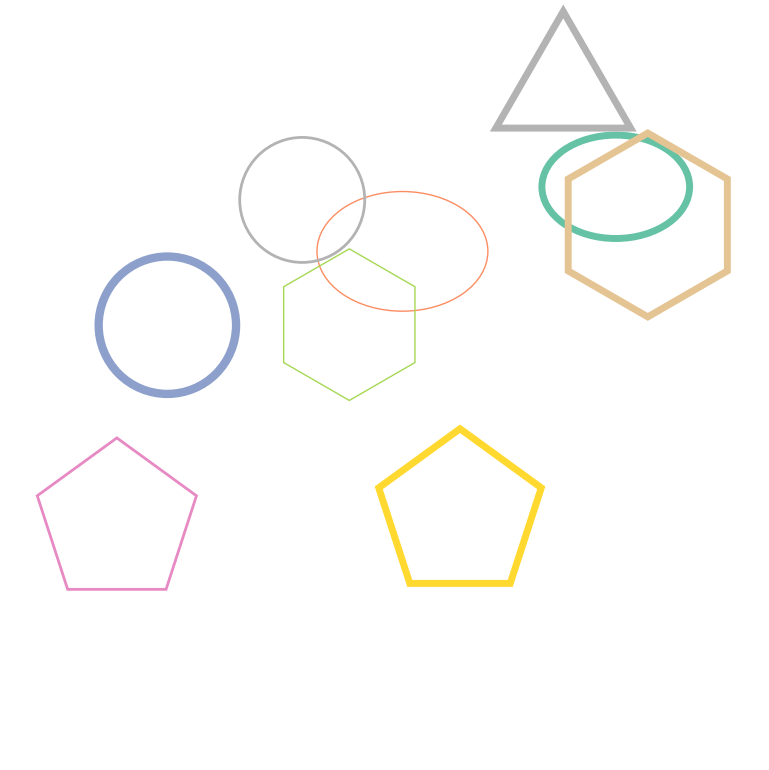[{"shape": "oval", "thickness": 2.5, "radius": 0.48, "center": [0.8, 0.757]}, {"shape": "oval", "thickness": 0.5, "radius": 0.55, "center": [0.523, 0.674]}, {"shape": "circle", "thickness": 3, "radius": 0.45, "center": [0.217, 0.578]}, {"shape": "pentagon", "thickness": 1, "radius": 0.54, "center": [0.152, 0.323]}, {"shape": "hexagon", "thickness": 0.5, "radius": 0.49, "center": [0.454, 0.578]}, {"shape": "pentagon", "thickness": 2.5, "radius": 0.55, "center": [0.597, 0.332]}, {"shape": "hexagon", "thickness": 2.5, "radius": 0.6, "center": [0.841, 0.708]}, {"shape": "circle", "thickness": 1, "radius": 0.41, "center": [0.392, 0.74]}, {"shape": "triangle", "thickness": 2.5, "radius": 0.51, "center": [0.731, 0.884]}]